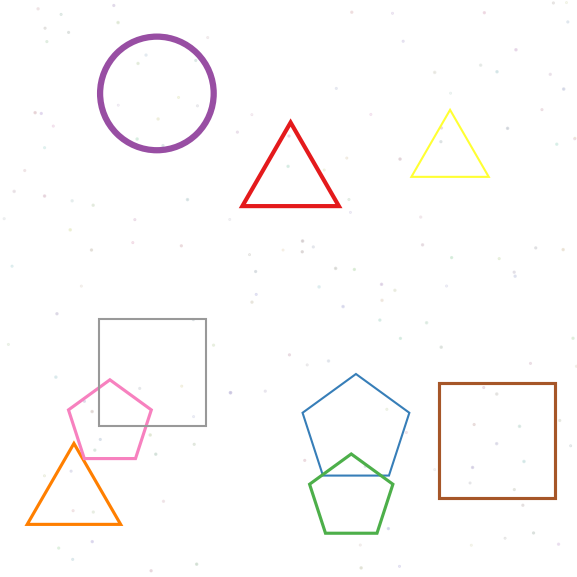[{"shape": "triangle", "thickness": 2, "radius": 0.48, "center": [0.503, 0.69]}, {"shape": "pentagon", "thickness": 1, "radius": 0.49, "center": [0.616, 0.254]}, {"shape": "pentagon", "thickness": 1.5, "radius": 0.38, "center": [0.608, 0.137]}, {"shape": "circle", "thickness": 3, "radius": 0.49, "center": [0.272, 0.837]}, {"shape": "triangle", "thickness": 1.5, "radius": 0.47, "center": [0.128, 0.138]}, {"shape": "triangle", "thickness": 1, "radius": 0.39, "center": [0.779, 0.732]}, {"shape": "square", "thickness": 1.5, "radius": 0.5, "center": [0.861, 0.237]}, {"shape": "pentagon", "thickness": 1.5, "radius": 0.38, "center": [0.19, 0.266]}, {"shape": "square", "thickness": 1, "radius": 0.46, "center": [0.264, 0.353]}]